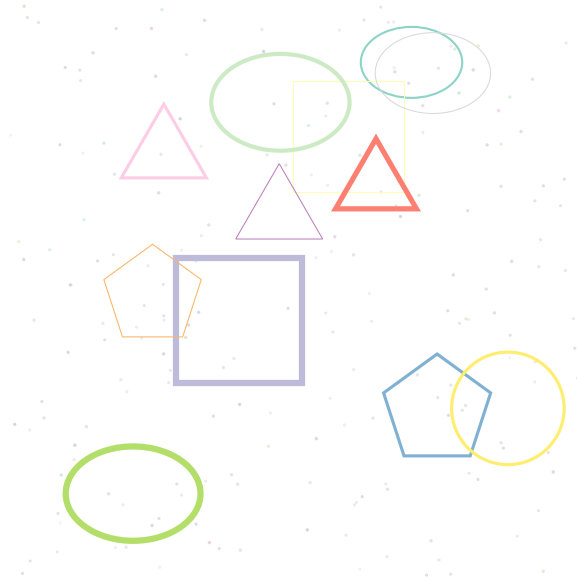[{"shape": "oval", "thickness": 1, "radius": 0.44, "center": [0.713, 0.891]}, {"shape": "square", "thickness": 0.5, "radius": 0.48, "center": [0.604, 0.763]}, {"shape": "square", "thickness": 3, "radius": 0.54, "center": [0.413, 0.444]}, {"shape": "triangle", "thickness": 2.5, "radius": 0.4, "center": [0.651, 0.678]}, {"shape": "pentagon", "thickness": 1.5, "radius": 0.49, "center": [0.757, 0.289]}, {"shape": "pentagon", "thickness": 0.5, "radius": 0.44, "center": [0.264, 0.488]}, {"shape": "oval", "thickness": 3, "radius": 0.58, "center": [0.231, 0.144]}, {"shape": "triangle", "thickness": 1.5, "radius": 0.43, "center": [0.284, 0.734]}, {"shape": "oval", "thickness": 0.5, "radius": 0.5, "center": [0.75, 0.873]}, {"shape": "triangle", "thickness": 0.5, "radius": 0.43, "center": [0.483, 0.629]}, {"shape": "oval", "thickness": 2, "radius": 0.6, "center": [0.486, 0.822]}, {"shape": "circle", "thickness": 1.5, "radius": 0.49, "center": [0.879, 0.292]}]